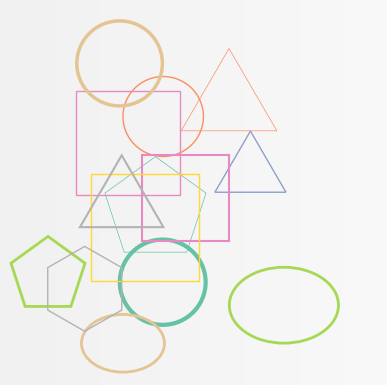[{"shape": "pentagon", "thickness": 0.5, "radius": 0.69, "center": [0.401, 0.456]}, {"shape": "circle", "thickness": 3, "radius": 0.55, "center": [0.42, 0.267]}, {"shape": "triangle", "thickness": 0.5, "radius": 0.71, "center": [0.591, 0.731]}, {"shape": "circle", "thickness": 1, "radius": 0.52, "center": [0.421, 0.697]}, {"shape": "triangle", "thickness": 1, "radius": 0.53, "center": [0.646, 0.554]}, {"shape": "square", "thickness": 1.5, "radius": 0.56, "center": [0.478, 0.486]}, {"shape": "square", "thickness": 1, "radius": 0.67, "center": [0.33, 0.629]}, {"shape": "oval", "thickness": 2, "radius": 0.7, "center": [0.733, 0.207]}, {"shape": "pentagon", "thickness": 2, "radius": 0.5, "center": [0.124, 0.285]}, {"shape": "square", "thickness": 1, "radius": 0.69, "center": [0.375, 0.408]}, {"shape": "circle", "thickness": 2.5, "radius": 0.55, "center": [0.309, 0.835]}, {"shape": "oval", "thickness": 2, "radius": 0.54, "center": [0.317, 0.108]}, {"shape": "hexagon", "thickness": 1, "radius": 0.55, "center": [0.219, 0.25]}, {"shape": "triangle", "thickness": 1.5, "radius": 0.62, "center": [0.314, 0.472]}]